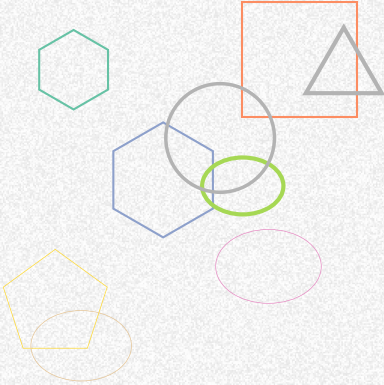[{"shape": "hexagon", "thickness": 1.5, "radius": 0.52, "center": [0.191, 0.819]}, {"shape": "square", "thickness": 1.5, "radius": 0.75, "center": [0.779, 0.845]}, {"shape": "hexagon", "thickness": 1.5, "radius": 0.75, "center": [0.424, 0.533]}, {"shape": "oval", "thickness": 0.5, "radius": 0.69, "center": [0.697, 0.308]}, {"shape": "oval", "thickness": 3, "radius": 0.53, "center": [0.631, 0.517]}, {"shape": "pentagon", "thickness": 0.5, "radius": 0.71, "center": [0.144, 0.21]}, {"shape": "oval", "thickness": 0.5, "radius": 0.65, "center": [0.211, 0.102]}, {"shape": "triangle", "thickness": 3, "radius": 0.57, "center": [0.893, 0.815]}, {"shape": "circle", "thickness": 2.5, "radius": 0.71, "center": [0.572, 0.642]}]